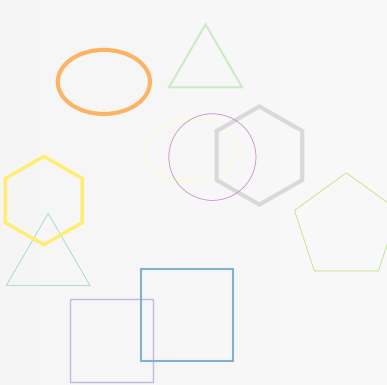[{"shape": "triangle", "thickness": 0.5, "radius": 0.63, "center": [0.124, 0.321]}, {"shape": "oval", "thickness": 0.5, "radius": 0.59, "center": [0.492, 0.611]}, {"shape": "square", "thickness": 1, "radius": 0.53, "center": [0.288, 0.115]}, {"shape": "square", "thickness": 1.5, "radius": 0.59, "center": [0.484, 0.182]}, {"shape": "oval", "thickness": 3, "radius": 0.59, "center": [0.268, 0.787]}, {"shape": "pentagon", "thickness": 0.5, "radius": 0.7, "center": [0.894, 0.41]}, {"shape": "hexagon", "thickness": 3, "radius": 0.64, "center": [0.669, 0.596]}, {"shape": "circle", "thickness": 0.5, "radius": 0.56, "center": [0.548, 0.592]}, {"shape": "triangle", "thickness": 1.5, "radius": 0.54, "center": [0.53, 0.828]}, {"shape": "hexagon", "thickness": 2.5, "radius": 0.57, "center": [0.113, 0.479]}]